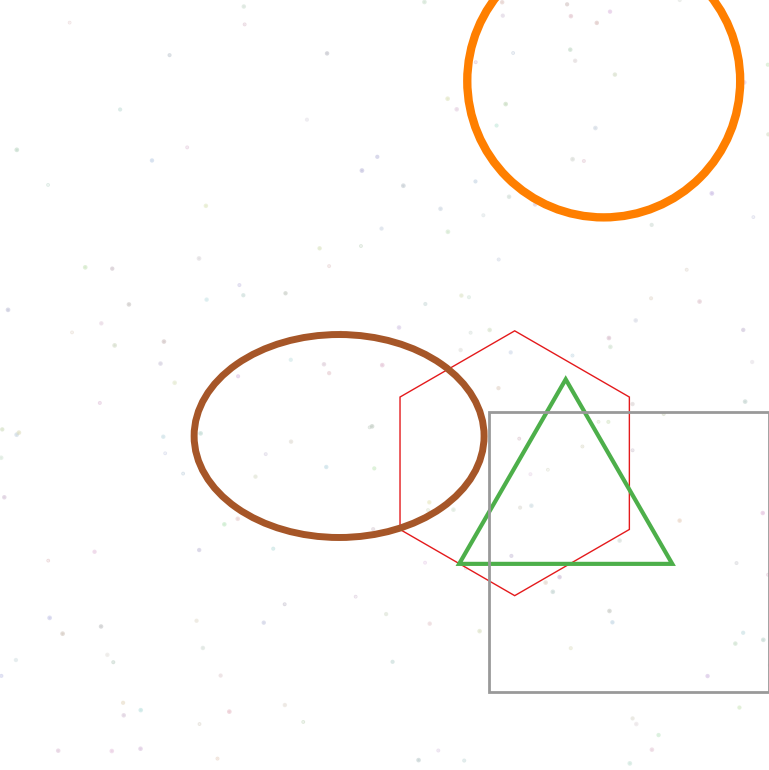[{"shape": "hexagon", "thickness": 0.5, "radius": 0.86, "center": [0.668, 0.398]}, {"shape": "triangle", "thickness": 1.5, "radius": 0.8, "center": [0.735, 0.348]}, {"shape": "circle", "thickness": 3, "radius": 0.89, "center": [0.784, 0.895]}, {"shape": "oval", "thickness": 2.5, "radius": 0.94, "center": [0.44, 0.434]}, {"shape": "square", "thickness": 1, "radius": 0.91, "center": [0.817, 0.283]}]